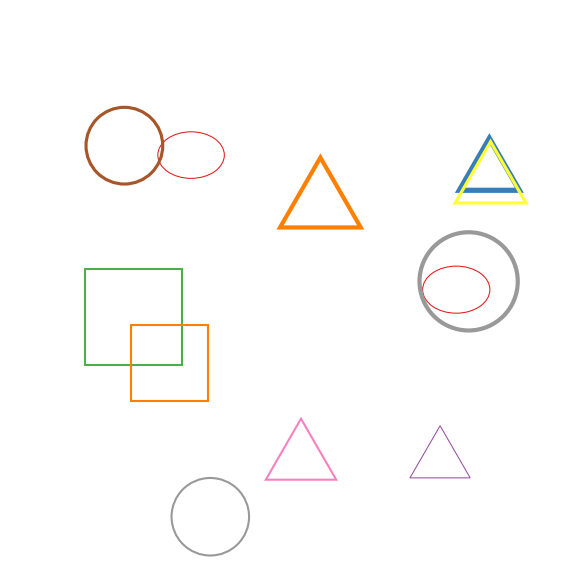[{"shape": "oval", "thickness": 0.5, "radius": 0.29, "center": [0.79, 0.498]}, {"shape": "oval", "thickness": 0.5, "radius": 0.29, "center": [0.331, 0.731]}, {"shape": "triangle", "thickness": 2.5, "radius": 0.3, "center": [0.847, 0.7]}, {"shape": "square", "thickness": 1, "radius": 0.42, "center": [0.231, 0.45]}, {"shape": "triangle", "thickness": 0.5, "radius": 0.3, "center": [0.762, 0.202]}, {"shape": "triangle", "thickness": 2, "radius": 0.4, "center": [0.555, 0.646]}, {"shape": "square", "thickness": 1, "radius": 0.33, "center": [0.294, 0.371]}, {"shape": "triangle", "thickness": 1.5, "radius": 0.35, "center": [0.849, 0.683]}, {"shape": "circle", "thickness": 1.5, "radius": 0.33, "center": [0.215, 0.747]}, {"shape": "triangle", "thickness": 1, "radius": 0.35, "center": [0.521, 0.204]}, {"shape": "circle", "thickness": 1, "radius": 0.34, "center": [0.364, 0.104]}, {"shape": "circle", "thickness": 2, "radius": 0.43, "center": [0.811, 0.512]}]